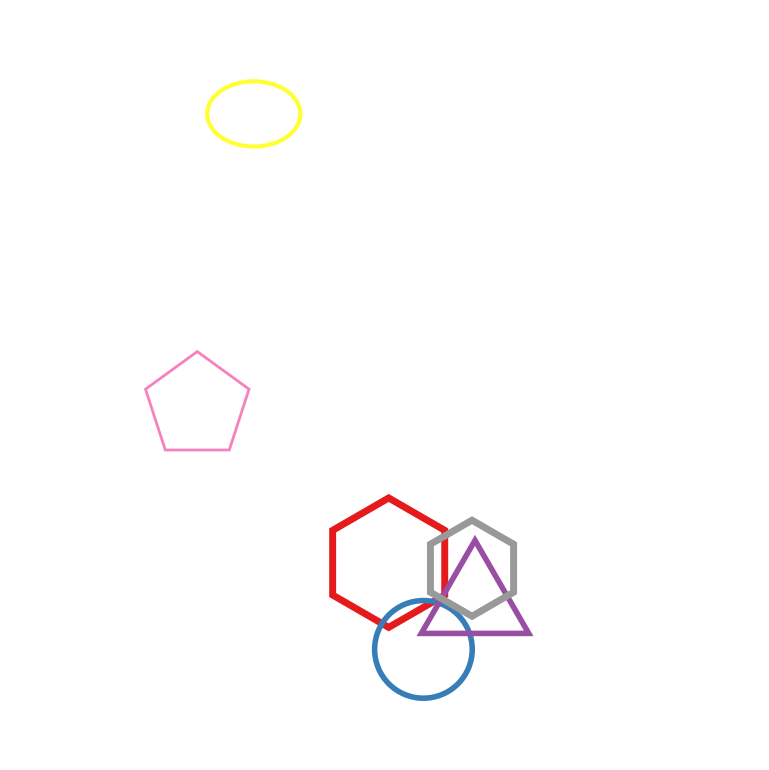[{"shape": "hexagon", "thickness": 2.5, "radius": 0.42, "center": [0.505, 0.269]}, {"shape": "circle", "thickness": 2, "radius": 0.32, "center": [0.55, 0.157]}, {"shape": "triangle", "thickness": 2, "radius": 0.4, "center": [0.617, 0.218]}, {"shape": "oval", "thickness": 1.5, "radius": 0.3, "center": [0.33, 0.852]}, {"shape": "pentagon", "thickness": 1, "radius": 0.35, "center": [0.256, 0.473]}, {"shape": "hexagon", "thickness": 2.5, "radius": 0.31, "center": [0.613, 0.262]}]